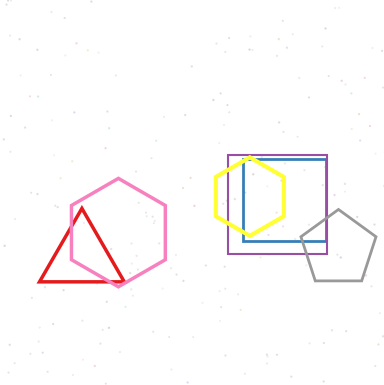[{"shape": "triangle", "thickness": 2.5, "radius": 0.64, "center": [0.213, 0.332]}, {"shape": "square", "thickness": 2, "radius": 0.54, "center": [0.739, 0.48]}, {"shape": "square", "thickness": 1.5, "radius": 0.64, "center": [0.722, 0.47]}, {"shape": "hexagon", "thickness": 3, "radius": 0.51, "center": [0.649, 0.489]}, {"shape": "hexagon", "thickness": 2.5, "radius": 0.7, "center": [0.308, 0.396]}, {"shape": "pentagon", "thickness": 2, "radius": 0.51, "center": [0.879, 0.353]}]